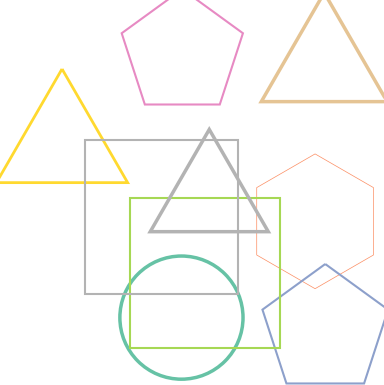[{"shape": "circle", "thickness": 2.5, "radius": 0.8, "center": [0.471, 0.175]}, {"shape": "hexagon", "thickness": 0.5, "radius": 0.88, "center": [0.818, 0.425]}, {"shape": "pentagon", "thickness": 1.5, "radius": 0.86, "center": [0.845, 0.143]}, {"shape": "pentagon", "thickness": 1.5, "radius": 0.83, "center": [0.474, 0.863]}, {"shape": "square", "thickness": 1.5, "radius": 0.97, "center": [0.532, 0.29]}, {"shape": "triangle", "thickness": 2, "radius": 0.98, "center": [0.161, 0.624]}, {"shape": "triangle", "thickness": 2.5, "radius": 0.94, "center": [0.842, 0.83]}, {"shape": "square", "thickness": 1.5, "radius": 1.0, "center": [0.42, 0.436]}, {"shape": "triangle", "thickness": 2.5, "radius": 0.88, "center": [0.544, 0.487]}]